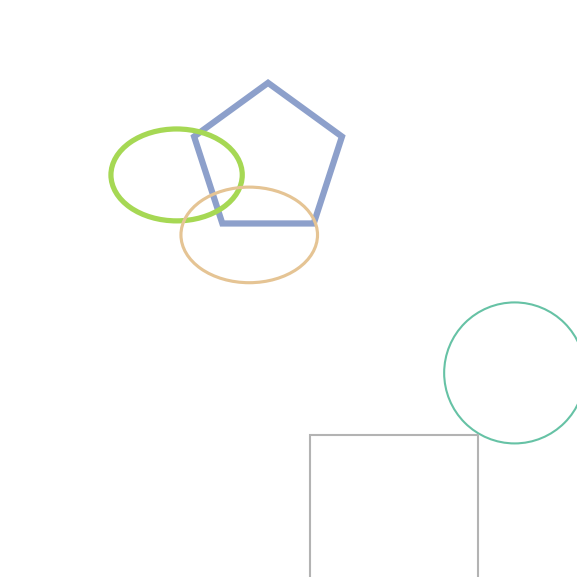[{"shape": "circle", "thickness": 1, "radius": 0.61, "center": [0.891, 0.353]}, {"shape": "pentagon", "thickness": 3, "radius": 0.67, "center": [0.464, 0.721]}, {"shape": "oval", "thickness": 2.5, "radius": 0.57, "center": [0.306, 0.696]}, {"shape": "oval", "thickness": 1.5, "radius": 0.59, "center": [0.432, 0.592]}, {"shape": "square", "thickness": 1, "radius": 0.73, "center": [0.682, 0.1]}]